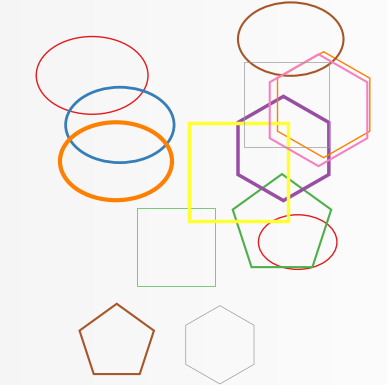[{"shape": "oval", "thickness": 1, "radius": 0.72, "center": [0.238, 0.804]}, {"shape": "oval", "thickness": 1, "radius": 0.51, "center": [0.768, 0.371]}, {"shape": "oval", "thickness": 2, "radius": 0.7, "center": [0.309, 0.675]}, {"shape": "pentagon", "thickness": 1.5, "radius": 0.67, "center": [0.728, 0.414]}, {"shape": "square", "thickness": 0.5, "radius": 0.51, "center": [0.454, 0.359]}, {"shape": "hexagon", "thickness": 2.5, "radius": 0.68, "center": [0.731, 0.614]}, {"shape": "oval", "thickness": 3, "radius": 0.72, "center": [0.299, 0.581]}, {"shape": "hexagon", "thickness": 1, "radius": 0.69, "center": [0.835, 0.728]}, {"shape": "square", "thickness": 2.5, "radius": 0.64, "center": [0.616, 0.554]}, {"shape": "oval", "thickness": 1.5, "radius": 0.68, "center": [0.75, 0.898]}, {"shape": "pentagon", "thickness": 1.5, "radius": 0.5, "center": [0.301, 0.11]}, {"shape": "hexagon", "thickness": 1.5, "radius": 0.73, "center": [0.822, 0.714]}, {"shape": "hexagon", "thickness": 0.5, "radius": 0.51, "center": [0.567, 0.104]}, {"shape": "square", "thickness": 0.5, "radius": 0.55, "center": [0.739, 0.728]}]